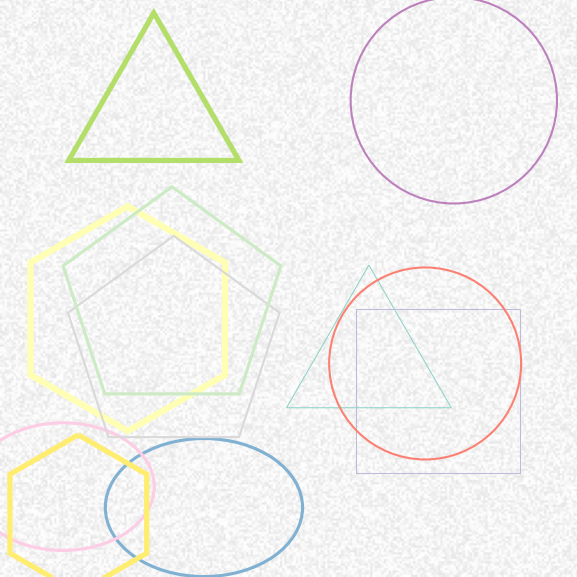[{"shape": "triangle", "thickness": 0.5, "radius": 0.82, "center": [0.639, 0.375]}, {"shape": "hexagon", "thickness": 3, "radius": 0.97, "center": [0.221, 0.447]}, {"shape": "square", "thickness": 0.5, "radius": 0.71, "center": [0.759, 0.323]}, {"shape": "circle", "thickness": 1, "radius": 0.83, "center": [0.736, 0.37]}, {"shape": "oval", "thickness": 1.5, "radius": 0.85, "center": [0.353, 0.12]}, {"shape": "triangle", "thickness": 2.5, "radius": 0.85, "center": [0.266, 0.806]}, {"shape": "oval", "thickness": 1.5, "radius": 0.79, "center": [0.109, 0.156]}, {"shape": "pentagon", "thickness": 1, "radius": 0.96, "center": [0.301, 0.398]}, {"shape": "circle", "thickness": 1, "radius": 0.89, "center": [0.786, 0.825]}, {"shape": "pentagon", "thickness": 1.5, "radius": 0.99, "center": [0.298, 0.477]}, {"shape": "hexagon", "thickness": 2.5, "radius": 0.68, "center": [0.136, 0.109]}]